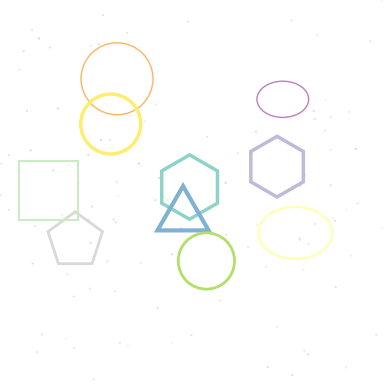[{"shape": "hexagon", "thickness": 2.5, "radius": 0.42, "center": [0.492, 0.514]}, {"shape": "oval", "thickness": 1.5, "radius": 0.48, "center": [0.767, 0.395]}, {"shape": "hexagon", "thickness": 2.5, "radius": 0.39, "center": [0.72, 0.567]}, {"shape": "triangle", "thickness": 3, "radius": 0.38, "center": [0.475, 0.44]}, {"shape": "circle", "thickness": 1, "radius": 0.47, "center": [0.304, 0.795]}, {"shape": "circle", "thickness": 2, "radius": 0.37, "center": [0.536, 0.322]}, {"shape": "pentagon", "thickness": 2, "radius": 0.37, "center": [0.195, 0.375]}, {"shape": "oval", "thickness": 1, "radius": 0.34, "center": [0.735, 0.742]}, {"shape": "square", "thickness": 1.5, "radius": 0.38, "center": [0.126, 0.506]}, {"shape": "circle", "thickness": 2.5, "radius": 0.39, "center": [0.288, 0.678]}]